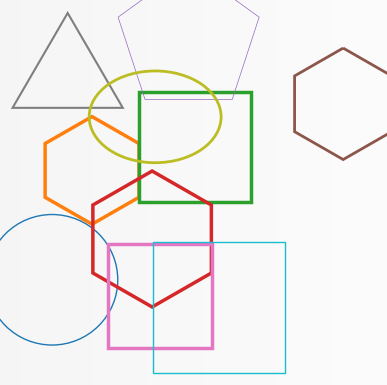[{"shape": "circle", "thickness": 1, "radius": 0.85, "center": [0.134, 0.273]}, {"shape": "hexagon", "thickness": 2.5, "radius": 0.7, "center": [0.237, 0.557]}, {"shape": "square", "thickness": 2.5, "radius": 0.72, "center": [0.503, 0.619]}, {"shape": "hexagon", "thickness": 2.5, "radius": 0.88, "center": [0.393, 0.379]}, {"shape": "pentagon", "thickness": 0.5, "radius": 0.96, "center": [0.487, 0.896]}, {"shape": "hexagon", "thickness": 2, "radius": 0.72, "center": [0.886, 0.73]}, {"shape": "square", "thickness": 2.5, "radius": 0.67, "center": [0.413, 0.232]}, {"shape": "triangle", "thickness": 1.5, "radius": 0.82, "center": [0.175, 0.802]}, {"shape": "oval", "thickness": 2, "radius": 0.85, "center": [0.4, 0.697]}, {"shape": "square", "thickness": 1, "radius": 0.85, "center": [0.565, 0.201]}]